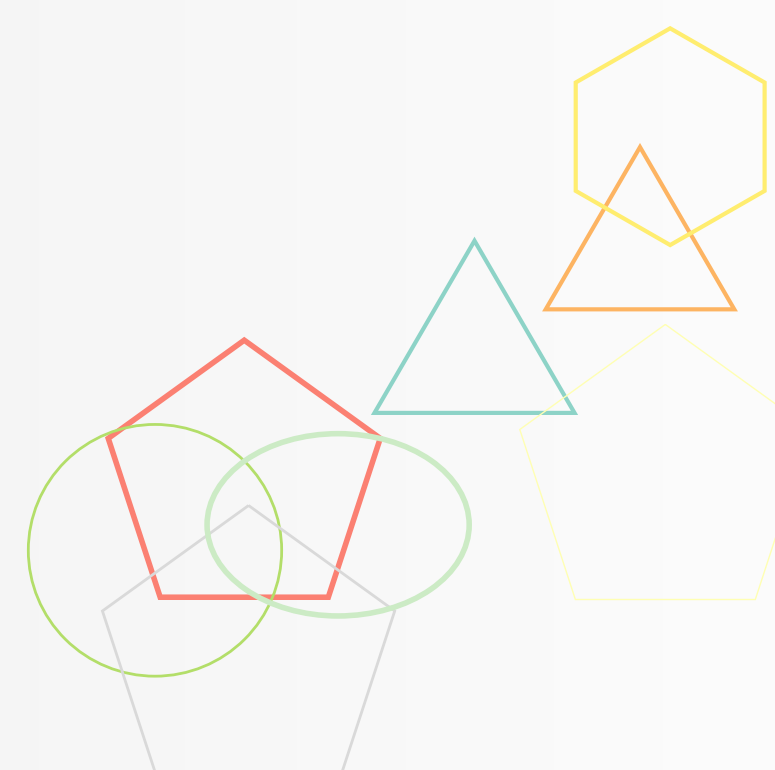[{"shape": "triangle", "thickness": 1.5, "radius": 0.75, "center": [0.612, 0.538]}, {"shape": "pentagon", "thickness": 0.5, "radius": 0.99, "center": [0.859, 0.381]}, {"shape": "pentagon", "thickness": 2, "radius": 0.92, "center": [0.315, 0.374]}, {"shape": "triangle", "thickness": 1.5, "radius": 0.7, "center": [0.826, 0.669]}, {"shape": "circle", "thickness": 1, "radius": 0.82, "center": [0.2, 0.285]}, {"shape": "pentagon", "thickness": 1, "radius": 0.99, "center": [0.321, 0.145]}, {"shape": "oval", "thickness": 2, "radius": 0.85, "center": [0.436, 0.318]}, {"shape": "hexagon", "thickness": 1.5, "radius": 0.7, "center": [0.865, 0.822]}]